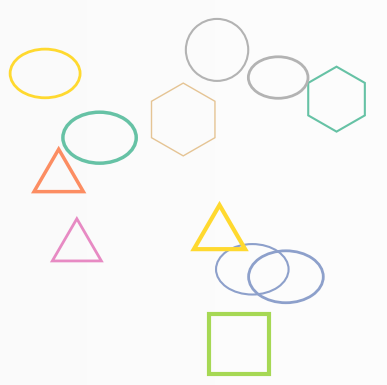[{"shape": "oval", "thickness": 2.5, "radius": 0.47, "center": [0.257, 0.642]}, {"shape": "hexagon", "thickness": 1.5, "radius": 0.42, "center": [0.868, 0.742]}, {"shape": "triangle", "thickness": 2.5, "radius": 0.37, "center": [0.151, 0.539]}, {"shape": "oval", "thickness": 1.5, "radius": 0.47, "center": [0.651, 0.301]}, {"shape": "oval", "thickness": 2, "radius": 0.48, "center": [0.738, 0.281]}, {"shape": "triangle", "thickness": 2, "radius": 0.37, "center": [0.198, 0.359]}, {"shape": "square", "thickness": 3, "radius": 0.39, "center": [0.617, 0.107]}, {"shape": "oval", "thickness": 2, "radius": 0.45, "center": [0.116, 0.809]}, {"shape": "triangle", "thickness": 3, "radius": 0.38, "center": [0.566, 0.391]}, {"shape": "hexagon", "thickness": 1, "radius": 0.47, "center": [0.473, 0.69]}, {"shape": "circle", "thickness": 1.5, "radius": 0.4, "center": [0.56, 0.87]}, {"shape": "oval", "thickness": 2, "radius": 0.38, "center": [0.718, 0.799]}]